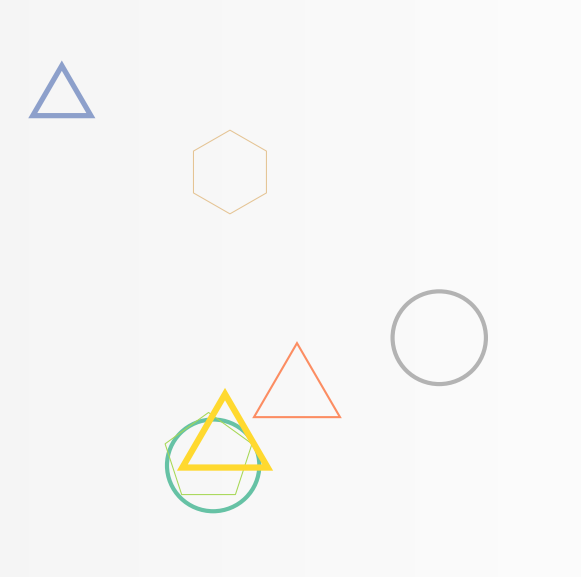[{"shape": "circle", "thickness": 2, "radius": 0.4, "center": [0.367, 0.193]}, {"shape": "triangle", "thickness": 1, "radius": 0.43, "center": [0.511, 0.32]}, {"shape": "triangle", "thickness": 2.5, "radius": 0.29, "center": [0.106, 0.828]}, {"shape": "pentagon", "thickness": 0.5, "radius": 0.39, "center": [0.359, 0.206]}, {"shape": "triangle", "thickness": 3, "radius": 0.42, "center": [0.387, 0.232]}, {"shape": "hexagon", "thickness": 0.5, "radius": 0.36, "center": [0.396, 0.701]}, {"shape": "circle", "thickness": 2, "radius": 0.4, "center": [0.756, 0.414]}]